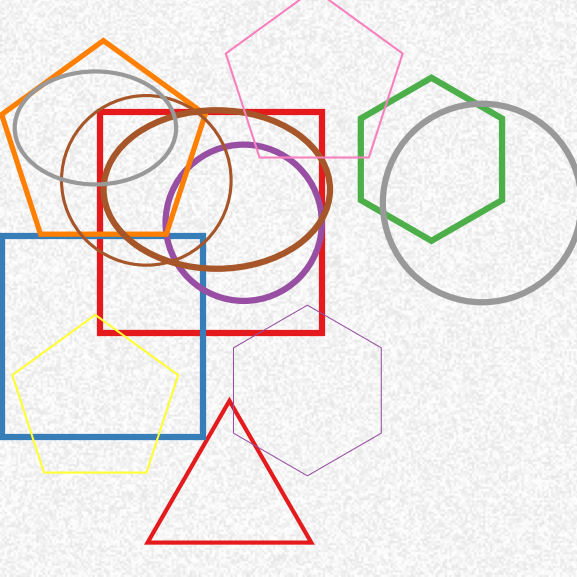[{"shape": "square", "thickness": 3, "radius": 0.96, "center": [0.365, 0.614]}, {"shape": "triangle", "thickness": 2, "radius": 0.82, "center": [0.397, 0.141]}, {"shape": "square", "thickness": 3, "radius": 0.87, "center": [0.178, 0.417]}, {"shape": "hexagon", "thickness": 3, "radius": 0.71, "center": [0.747, 0.723]}, {"shape": "circle", "thickness": 3, "radius": 0.68, "center": [0.422, 0.613]}, {"shape": "hexagon", "thickness": 0.5, "radius": 0.74, "center": [0.532, 0.323]}, {"shape": "pentagon", "thickness": 2.5, "radius": 0.93, "center": [0.179, 0.744]}, {"shape": "pentagon", "thickness": 1, "radius": 0.75, "center": [0.165, 0.303]}, {"shape": "oval", "thickness": 3, "radius": 0.98, "center": [0.375, 0.671]}, {"shape": "circle", "thickness": 1.5, "radius": 0.73, "center": [0.253, 0.687]}, {"shape": "pentagon", "thickness": 1, "radius": 0.81, "center": [0.544, 0.857]}, {"shape": "oval", "thickness": 2, "radius": 0.7, "center": [0.165, 0.778]}, {"shape": "circle", "thickness": 3, "radius": 0.86, "center": [0.835, 0.648]}]